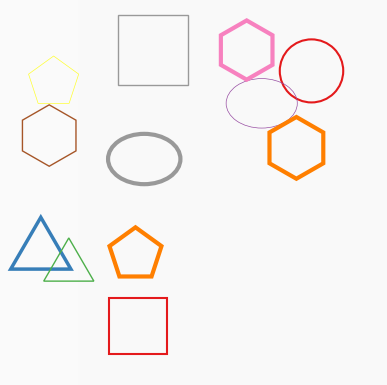[{"shape": "circle", "thickness": 1.5, "radius": 0.41, "center": [0.804, 0.816]}, {"shape": "square", "thickness": 1.5, "radius": 0.37, "center": [0.356, 0.153]}, {"shape": "triangle", "thickness": 2.5, "radius": 0.45, "center": [0.105, 0.346]}, {"shape": "triangle", "thickness": 1, "radius": 0.37, "center": [0.178, 0.307]}, {"shape": "oval", "thickness": 0.5, "radius": 0.46, "center": [0.675, 0.732]}, {"shape": "pentagon", "thickness": 3, "radius": 0.35, "center": [0.35, 0.339]}, {"shape": "hexagon", "thickness": 3, "radius": 0.4, "center": [0.765, 0.616]}, {"shape": "pentagon", "thickness": 0.5, "radius": 0.34, "center": [0.138, 0.786]}, {"shape": "hexagon", "thickness": 1, "radius": 0.4, "center": [0.127, 0.648]}, {"shape": "hexagon", "thickness": 3, "radius": 0.38, "center": [0.637, 0.87]}, {"shape": "oval", "thickness": 3, "radius": 0.47, "center": [0.372, 0.587]}, {"shape": "square", "thickness": 1, "radius": 0.45, "center": [0.396, 0.87]}]